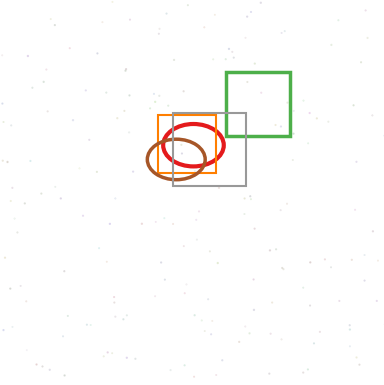[{"shape": "oval", "thickness": 3, "radius": 0.39, "center": [0.503, 0.623]}, {"shape": "square", "thickness": 2.5, "radius": 0.42, "center": [0.671, 0.729]}, {"shape": "square", "thickness": 1.5, "radius": 0.37, "center": [0.485, 0.625]}, {"shape": "oval", "thickness": 2.5, "radius": 0.38, "center": [0.458, 0.586]}, {"shape": "square", "thickness": 1.5, "radius": 0.47, "center": [0.544, 0.611]}]